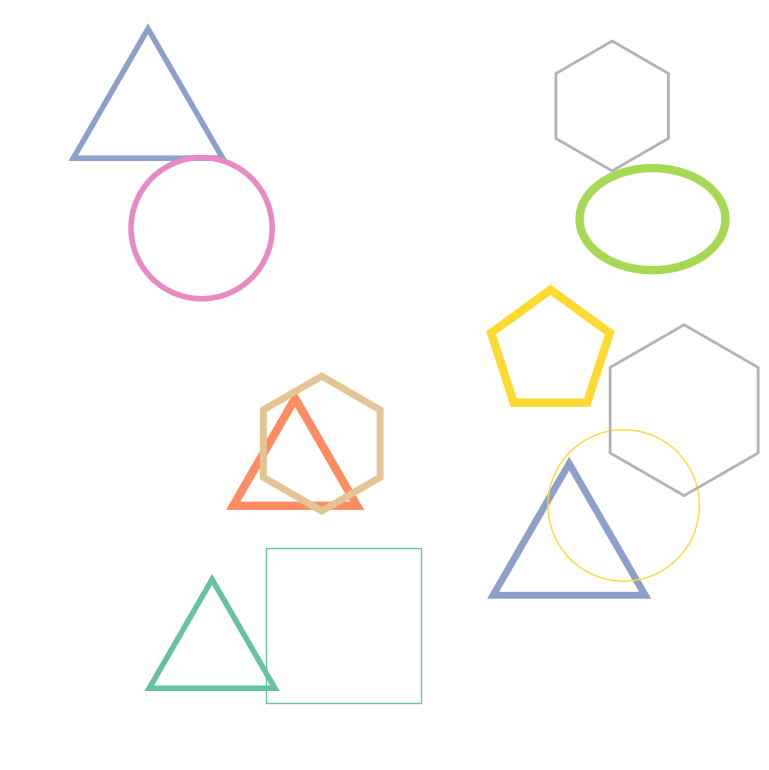[{"shape": "square", "thickness": 0.5, "radius": 0.5, "center": [0.446, 0.188]}, {"shape": "triangle", "thickness": 2, "radius": 0.47, "center": [0.275, 0.153]}, {"shape": "triangle", "thickness": 3, "radius": 0.46, "center": [0.383, 0.39]}, {"shape": "triangle", "thickness": 2, "radius": 0.56, "center": [0.192, 0.851]}, {"shape": "triangle", "thickness": 2.5, "radius": 0.57, "center": [0.739, 0.284]}, {"shape": "circle", "thickness": 2, "radius": 0.46, "center": [0.262, 0.704]}, {"shape": "oval", "thickness": 3, "radius": 0.47, "center": [0.847, 0.715]}, {"shape": "pentagon", "thickness": 3, "radius": 0.41, "center": [0.715, 0.543]}, {"shape": "circle", "thickness": 0.5, "radius": 0.49, "center": [0.81, 0.344]}, {"shape": "hexagon", "thickness": 2.5, "radius": 0.44, "center": [0.418, 0.424]}, {"shape": "hexagon", "thickness": 1, "radius": 0.42, "center": [0.795, 0.862]}, {"shape": "hexagon", "thickness": 1, "radius": 0.56, "center": [0.888, 0.467]}]